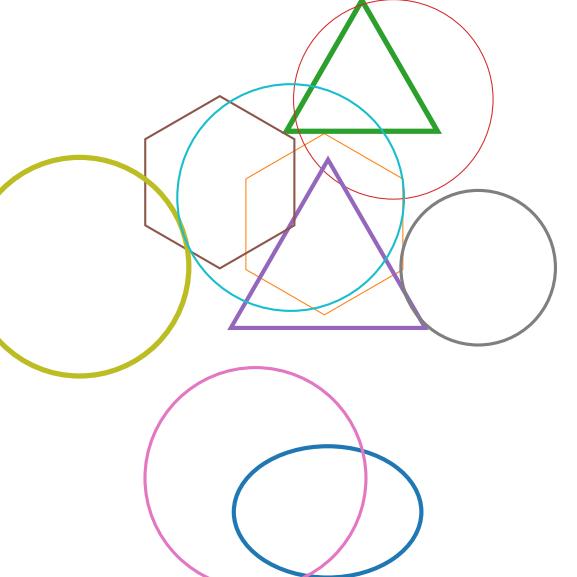[{"shape": "oval", "thickness": 2, "radius": 0.81, "center": [0.567, 0.113]}, {"shape": "hexagon", "thickness": 0.5, "radius": 0.78, "center": [0.562, 0.611]}, {"shape": "triangle", "thickness": 2.5, "radius": 0.76, "center": [0.627, 0.847]}, {"shape": "circle", "thickness": 0.5, "radius": 0.86, "center": [0.681, 0.827]}, {"shape": "triangle", "thickness": 2, "radius": 0.97, "center": [0.568, 0.528]}, {"shape": "hexagon", "thickness": 1, "radius": 0.75, "center": [0.381, 0.684]}, {"shape": "circle", "thickness": 1.5, "radius": 0.96, "center": [0.442, 0.171]}, {"shape": "circle", "thickness": 1.5, "radius": 0.67, "center": [0.828, 0.536]}, {"shape": "circle", "thickness": 2.5, "radius": 0.95, "center": [0.138, 0.537]}, {"shape": "circle", "thickness": 1, "radius": 0.98, "center": [0.503, 0.657]}]